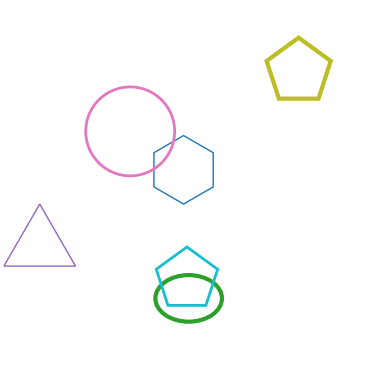[{"shape": "hexagon", "thickness": 1, "radius": 0.44, "center": [0.477, 0.559]}, {"shape": "oval", "thickness": 3, "radius": 0.43, "center": [0.49, 0.225]}, {"shape": "triangle", "thickness": 1, "radius": 0.54, "center": [0.103, 0.362]}, {"shape": "circle", "thickness": 2, "radius": 0.58, "center": [0.338, 0.659]}, {"shape": "pentagon", "thickness": 3, "radius": 0.44, "center": [0.776, 0.815]}, {"shape": "pentagon", "thickness": 2, "radius": 0.42, "center": [0.486, 0.275]}]